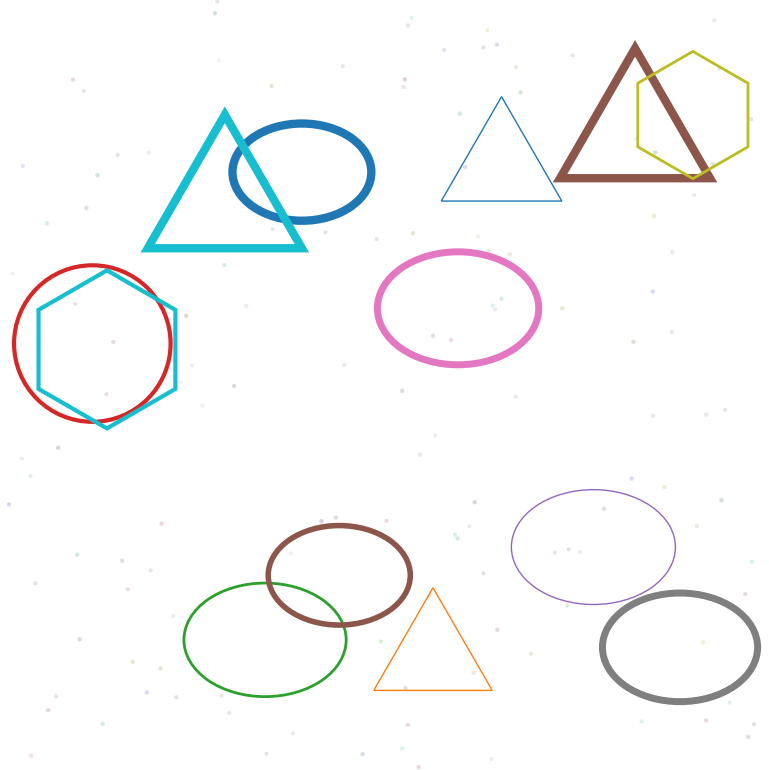[{"shape": "oval", "thickness": 3, "radius": 0.45, "center": [0.392, 0.776]}, {"shape": "triangle", "thickness": 0.5, "radius": 0.45, "center": [0.651, 0.784]}, {"shape": "triangle", "thickness": 0.5, "radius": 0.44, "center": [0.562, 0.148]}, {"shape": "oval", "thickness": 1, "radius": 0.53, "center": [0.344, 0.169]}, {"shape": "circle", "thickness": 1.5, "radius": 0.51, "center": [0.12, 0.554]}, {"shape": "oval", "thickness": 0.5, "radius": 0.53, "center": [0.771, 0.29]}, {"shape": "triangle", "thickness": 3, "radius": 0.56, "center": [0.825, 0.825]}, {"shape": "oval", "thickness": 2, "radius": 0.46, "center": [0.441, 0.253]}, {"shape": "oval", "thickness": 2.5, "radius": 0.52, "center": [0.595, 0.6]}, {"shape": "oval", "thickness": 2.5, "radius": 0.5, "center": [0.883, 0.159]}, {"shape": "hexagon", "thickness": 1, "radius": 0.41, "center": [0.9, 0.851]}, {"shape": "hexagon", "thickness": 1.5, "radius": 0.51, "center": [0.139, 0.546]}, {"shape": "triangle", "thickness": 3, "radius": 0.58, "center": [0.292, 0.735]}]